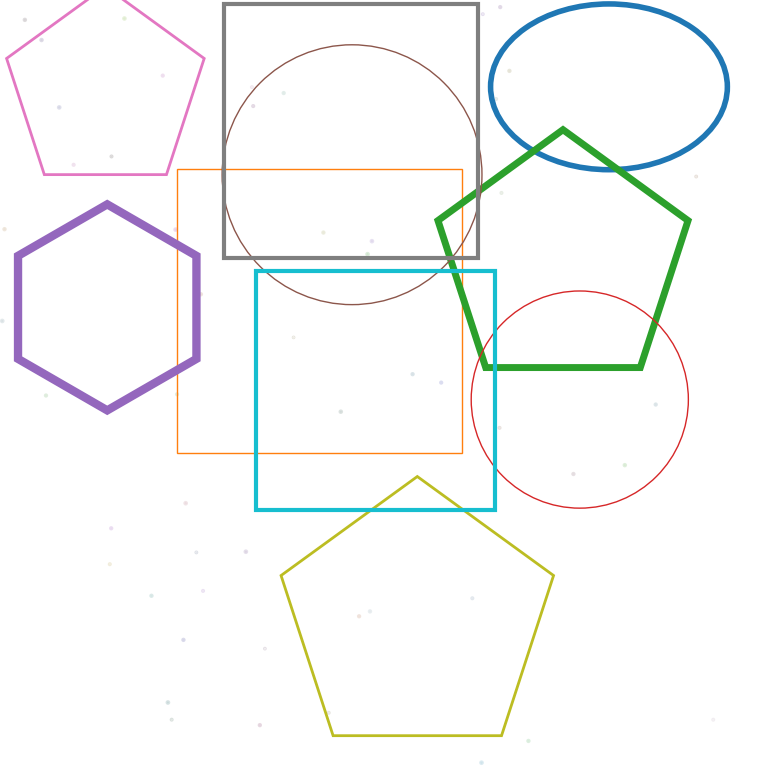[{"shape": "oval", "thickness": 2, "radius": 0.77, "center": [0.791, 0.887]}, {"shape": "square", "thickness": 0.5, "radius": 0.92, "center": [0.415, 0.596]}, {"shape": "pentagon", "thickness": 2.5, "radius": 0.85, "center": [0.731, 0.661]}, {"shape": "circle", "thickness": 0.5, "radius": 0.71, "center": [0.753, 0.481]}, {"shape": "hexagon", "thickness": 3, "radius": 0.67, "center": [0.139, 0.601]}, {"shape": "circle", "thickness": 0.5, "radius": 0.84, "center": [0.457, 0.773]}, {"shape": "pentagon", "thickness": 1, "radius": 0.67, "center": [0.137, 0.882]}, {"shape": "square", "thickness": 1.5, "radius": 0.82, "center": [0.456, 0.83]}, {"shape": "pentagon", "thickness": 1, "radius": 0.93, "center": [0.542, 0.195]}, {"shape": "square", "thickness": 1.5, "radius": 0.77, "center": [0.488, 0.493]}]